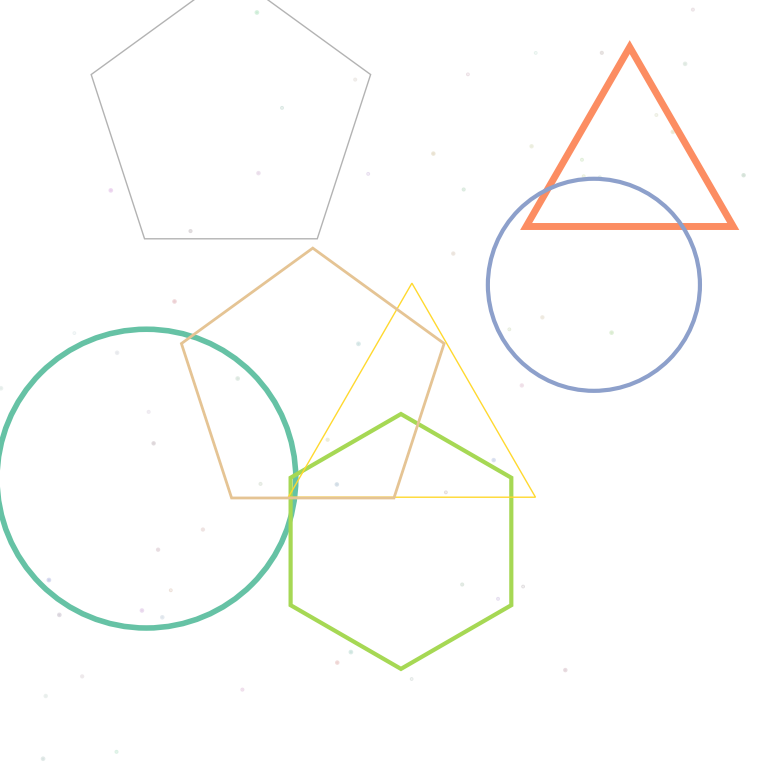[{"shape": "circle", "thickness": 2, "radius": 0.97, "center": [0.19, 0.378]}, {"shape": "triangle", "thickness": 2.5, "radius": 0.78, "center": [0.818, 0.784]}, {"shape": "circle", "thickness": 1.5, "radius": 0.69, "center": [0.771, 0.63]}, {"shape": "hexagon", "thickness": 1.5, "radius": 0.83, "center": [0.521, 0.297]}, {"shape": "triangle", "thickness": 0.5, "radius": 0.93, "center": [0.535, 0.447]}, {"shape": "pentagon", "thickness": 1, "radius": 0.9, "center": [0.406, 0.498]}, {"shape": "pentagon", "thickness": 0.5, "radius": 0.95, "center": [0.3, 0.844]}]